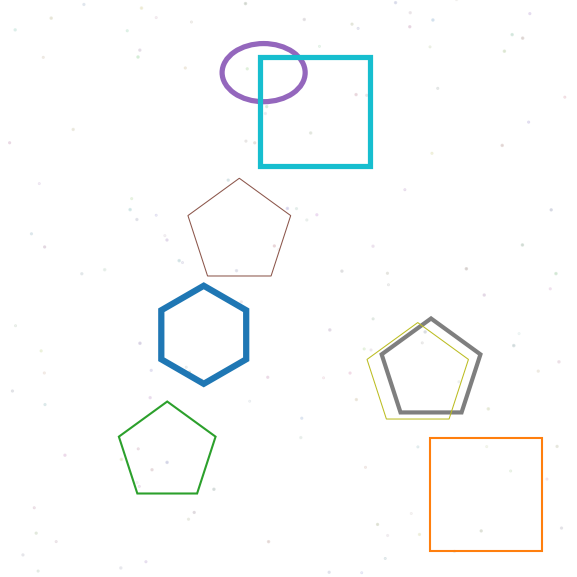[{"shape": "hexagon", "thickness": 3, "radius": 0.42, "center": [0.353, 0.419]}, {"shape": "square", "thickness": 1, "radius": 0.49, "center": [0.841, 0.143]}, {"shape": "pentagon", "thickness": 1, "radius": 0.44, "center": [0.29, 0.216]}, {"shape": "oval", "thickness": 2.5, "radius": 0.36, "center": [0.457, 0.873]}, {"shape": "pentagon", "thickness": 0.5, "radius": 0.47, "center": [0.414, 0.597]}, {"shape": "pentagon", "thickness": 2, "radius": 0.45, "center": [0.746, 0.358]}, {"shape": "pentagon", "thickness": 0.5, "radius": 0.46, "center": [0.723, 0.348]}, {"shape": "square", "thickness": 2.5, "radius": 0.48, "center": [0.546, 0.806]}]